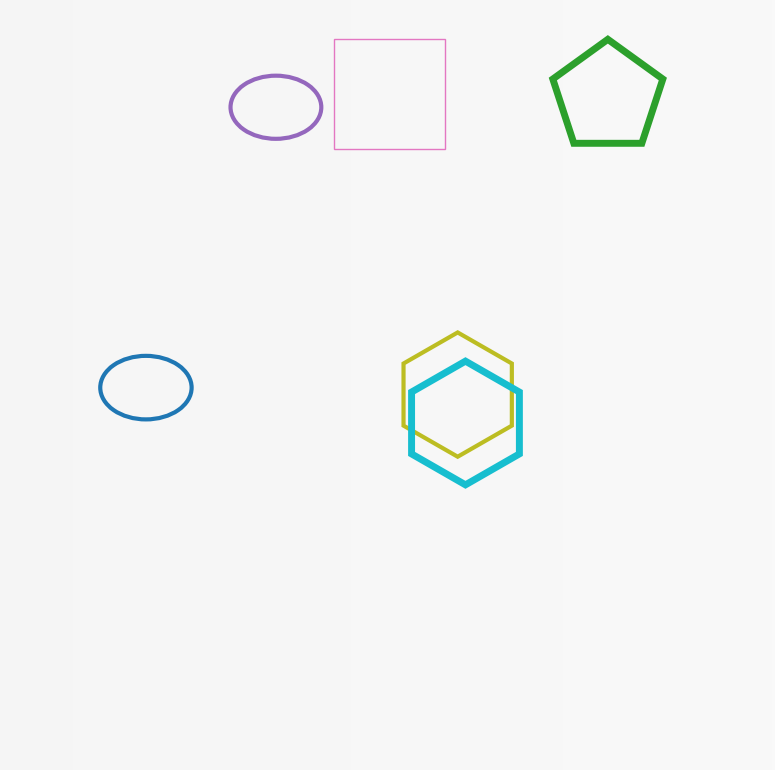[{"shape": "oval", "thickness": 1.5, "radius": 0.29, "center": [0.188, 0.497]}, {"shape": "pentagon", "thickness": 2.5, "radius": 0.37, "center": [0.784, 0.874]}, {"shape": "oval", "thickness": 1.5, "radius": 0.29, "center": [0.356, 0.861]}, {"shape": "square", "thickness": 0.5, "radius": 0.36, "center": [0.503, 0.878]}, {"shape": "hexagon", "thickness": 1.5, "radius": 0.4, "center": [0.591, 0.488]}, {"shape": "hexagon", "thickness": 2.5, "radius": 0.4, "center": [0.601, 0.451]}]